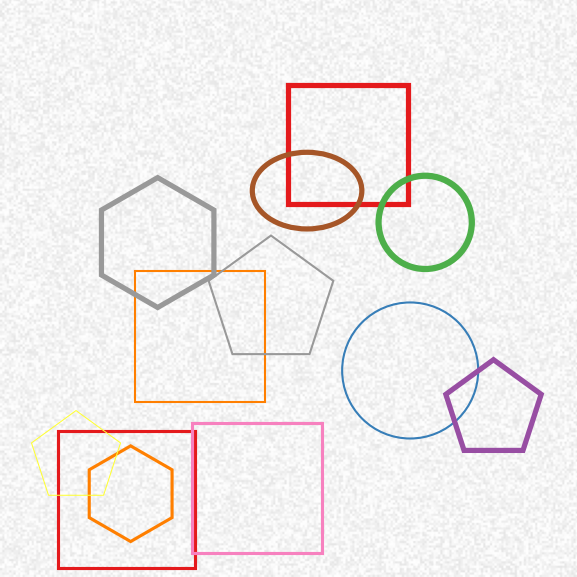[{"shape": "square", "thickness": 1.5, "radius": 0.59, "center": [0.219, 0.135]}, {"shape": "square", "thickness": 2.5, "radius": 0.52, "center": [0.602, 0.749]}, {"shape": "circle", "thickness": 1, "radius": 0.59, "center": [0.71, 0.358]}, {"shape": "circle", "thickness": 3, "radius": 0.4, "center": [0.736, 0.614]}, {"shape": "pentagon", "thickness": 2.5, "radius": 0.43, "center": [0.855, 0.289]}, {"shape": "hexagon", "thickness": 1.5, "radius": 0.41, "center": [0.226, 0.144]}, {"shape": "square", "thickness": 1, "radius": 0.57, "center": [0.346, 0.416]}, {"shape": "pentagon", "thickness": 0.5, "radius": 0.41, "center": [0.132, 0.207]}, {"shape": "oval", "thickness": 2.5, "radius": 0.47, "center": [0.532, 0.669]}, {"shape": "square", "thickness": 1.5, "radius": 0.56, "center": [0.445, 0.155]}, {"shape": "pentagon", "thickness": 1, "radius": 0.57, "center": [0.469, 0.478]}, {"shape": "hexagon", "thickness": 2.5, "radius": 0.56, "center": [0.273, 0.579]}]